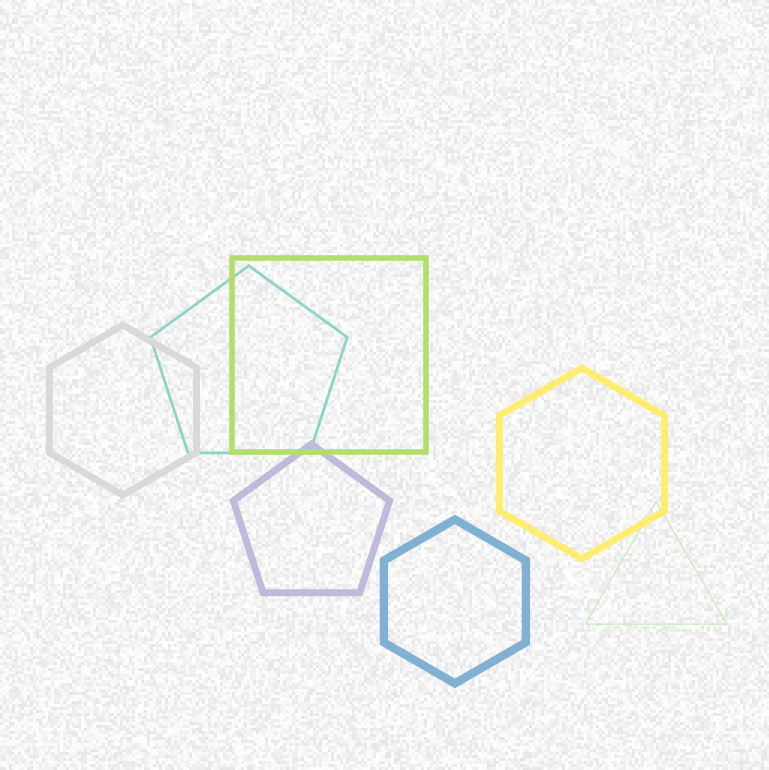[{"shape": "pentagon", "thickness": 1, "radius": 0.67, "center": [0.323, 0.521]}, {"shape": "pentagon", "thickness": 2.5, "radius": 0.53, "center": [0.404, 0.317]}, {"shape": "hexagon", "thickness": 3, "radius": 0.53, "center": [0.591, 0.219]}, {"shape": "square", "thickness": 2, "radius": 0.63, "center": [0.427, 0.54]}, {"shape": "hexagon", "thickness": 2.5, "radius": 0.55, "center": [0.16, 0.467]}, {"shape": "triangle", "thickness": 0.5, "radius": 0.53, "center": [0.852, 0.243]}, {"shape": "hexagon", "thickness": 2.5, "radius": 0.62, "center": [0.756, 0.398]}]